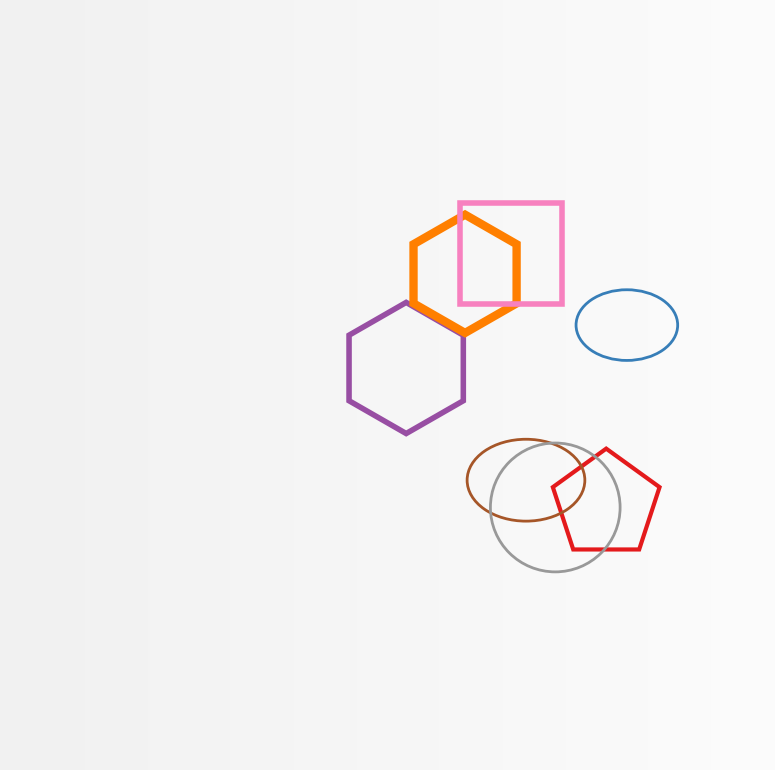[{"shape": "pentagon", "thickness": 1.5, "radius": 0.36, "center": [0.782, 0.345]}, {"shape": "oval", "thickness": 1, "radius": 0.33, "center": [0.809, 0.578]}, {"shape": "hexagon", "thickness": 2, "radius": 0.43, "center": [0.524, 0.522]}, {"shape": "hexagon", "thickness": 3, "radius": 0.38, "center": [0.6, 0.644]}, {"shape": "oval", "thickness": 1, "radius": 0.38, "center": [0.679, 0.376]}, {"shape": "square", "thickness": 2, "radius": 0.33, "center": [0.659, 0.671]}, {"shape": "circle", "thickness": 1, "radius": 0.42, "center": [0.716, 0.341]}]